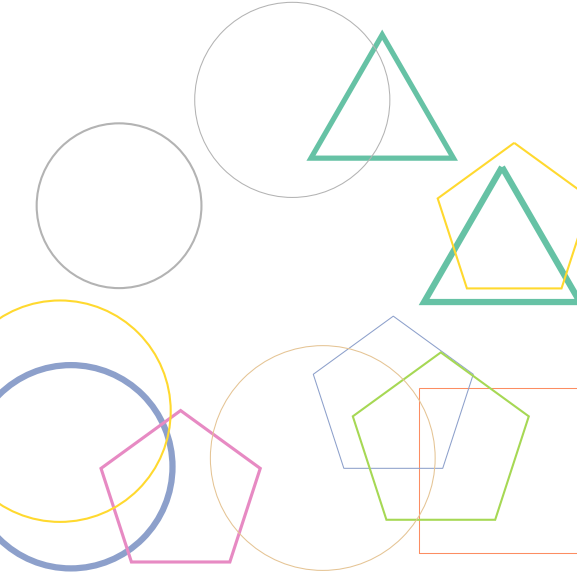[{"shape": "triangle", "thickness": 2.5, "radius": 0.71, "center": [0.662, 0.797]}, {"shape": "triangle", "thickness": 3, "radius": 0.78, "center": [0.869, 0.554]}, {"shape": "square", "thickness": 0.5, "radius": 0.71, "center": [0.868, 0.185]}, {"shape": "pentagon", "thickness": 0.5, "radius": 0.73, "center": [0.681, 0.306]}, {"shape": "circle", "thickness": 3, "radius": 0.88, "center": [0.123, 0.191]}, {"shape": "pentagon", "thickness": 1.5, "radius": 0.72, "center": [0.313, 0.143]}, {"shape": "pentagon", "thickness": 1, "radius": 0.8, "center": [0.763, 0.229]}, {"shape": "pentagon", "thickness": 1, "radius": 0.7, "center": [0.89, 0.612]}, {"shape": "circle", "thickness": 1, "radius": 0.96, "center": [0.104, 0.287]}, {"shape": "circle", "thickness": 0.5, "radius": 0.97, "center": [0.559, 0.206]}, {"shape": "circle", "thickness": 1, "radius": 0.71, "center": [0.206, 0.643]}, {"shape": "circle", "thickness": 0.5, "radius": 0.84, "center": [0.506, 0.826]}]